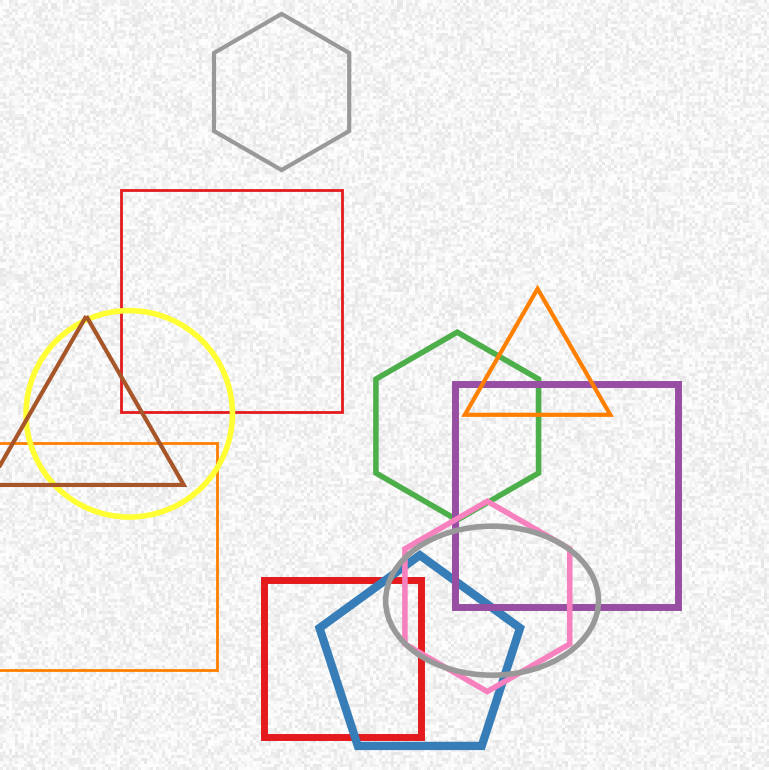[{"shape": "square", "thickness": 1, "radius": 0.72, "center": [0.301, 0.609]}, {"shape": "square", "thickness": 2.5, "radius": 0.51, "center": [0.444, 0.144]}, {"shape": "pentagon", "thickness": 3, "radius": 0.68, "center": [0.545, 0.142]}, {"shape": "hexagon", "thickness": 2, "radius": 0.61, "center": [0.594, 0.447]}, {"shape": "square", "thickness": 2.5, "radius": 0.72, "center": [0.735, 0.357]}, {"shape": "square", "thickness": 1, "radius": 0.74, "center": [0.134, 0.277]}, {"shape": "triangle", "thickness": 1.5, "radius": 0.55, "center": [0.698, 0.516]}, {"shape": "circle", "thickness": 2, "radius": 0.67, "center": [0.168, 0.463]}, {"shape": "triangle", "thickness": 1.5, "radius": 0.73, "center": [0.112, 0.443]}, {"shape": "hexagon", "thickness": 2, "radius": 0.62, "center": [0.633, 0.225]}, {"shape": "hexagon", "thickness": 1.5, "radius": 0.51, "center": [0.366, 0.881]}, {"shape": "oval", "thickness": 2, "radius": 0.69, "center": [0.639, 0.22]}]